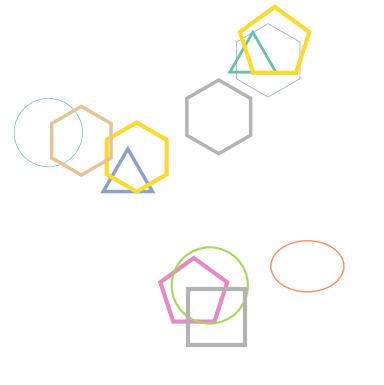[{"shape": "circle", "thickness": 0.5, "radius": 0.44, "center": [0.126, 0.656]}, {"shape": "triangle", "thickness": 2, "radius": 0.35, "center": [0.657, 0.847]}, {"shape": "oval", "thickness": 1, "radius": 0.47, "center": [0.798, 0.308]}, {"shape": "triangle", "thickness": 2.5, "radius": 0.37, "center": [0.332, 0.539]}, {"shape": "hexagon", "thickness": 0.5, "radius": 0.48, "center": [0.697, 0.843]}, {"shape": "pentagon", "thickness": 3, "radius": 0.46, "center": [0.503, 0.239]}, {"shape": "circle", "thickness": 1.5, "radius": 0.49, "center": [0.545, 0.259]}, {"shape": "pentagon", "thickness": 3, "radius": 0.47, "center": [0.713, 0.887]}, {"shape": "hexagon", "thickness": 3, "radius": 0.45, "center": [0.355, 0.592]}, {"shape": "hexagon", "thickness": 2.5, "radius": 0.45, "center": [0.211, 0.634]}, {"shape": "hexagon", "thickness": 2.5, "radius": 0.48, "center": [0.568, 0.696]}, {"shape": "square", "thickness": 3, "radius": 0.37, "center": [0.563, 0.177]}]